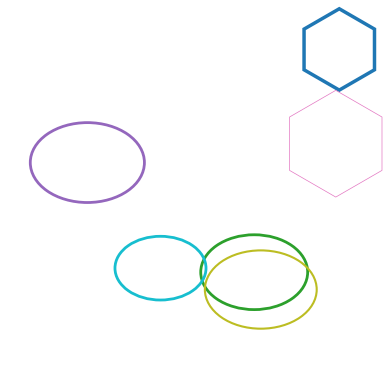[{"shape": "hexagon", "thickness": 2.5, "radius": 0.53, "center": [0.881, 0.872]}, {"shape": "oval", "thickness": 2, "radius": 0.69, "center": [0.66, 0.293]}, {"shape": "oval", "thickness": 2, "radius": 0.74, "center": [0.227, 0.578]}, {"shape": "hexagon", "thickness": 0.5, "radius": 0.69, "center": [0.872, 0.627]}, {"shape": "oval", "thickness": 1.5, "radius": 0.73, "center": [0.677, 0.248]}, {"shape": "oval", "thickness": 2, "radius": 0.59, "center": [0.417, 0.303]}]